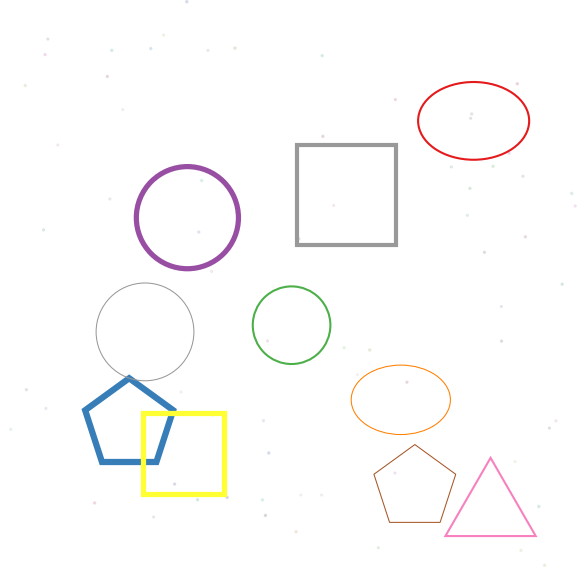[{"shape": "oval", "thickness": 1, "radius": 0.48, "center": [0.82, 0.79]}, {"shape": "pentagon", "thickness": 3, "radius": 0.4, "center": [0.224, 0.264]}, {"shape": "circle", "thickness": 1, "radius": 0.34, "center": [0.505, 0.436]}, {"shape": "circle", "thickness": 2.5, "radius": 0.44, "center": [0.324, 0.622]}, {"shape": "oval", "thickness": 0.5, "radius": 0.43, "center": [0.694, 0.307]}, {"shape": "square", "thickness": 2.5, "radius": 0.35, "center": [0.318, 0.214]}, {"shape": "pentagon", "thickness": 0.5, "radius": 0.37, "center": [0.718, 0.155]}, {"shape": "triangle", "thickness": 1, "radius": 0.45, "center": [0.849, 0.116]}, {"shape": "circle", "thickness": 0.5, "radius": 0.42, "center": [0.251, 0.424]}, {"shape": "square", "thickness": 2, "radius": 0.43, "center": [0.6, 0.662]}]